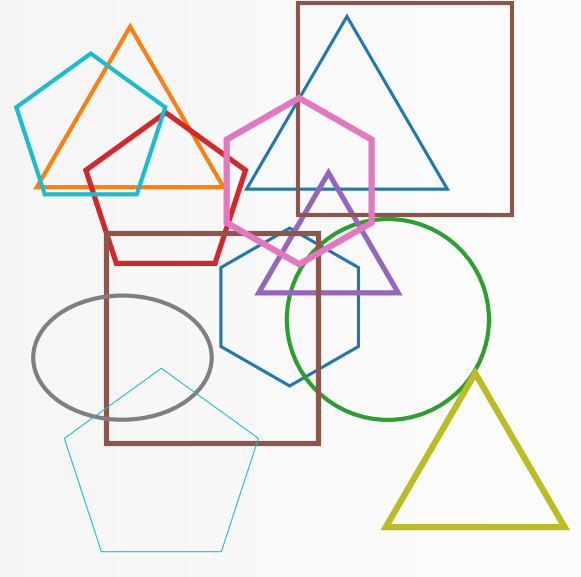[{"shape": "triangle", "thickness": 1.5, "radius": 1.0, "center": [0.597, 0.771]}, {"shape": "hexagon", "thickness": 1.5, "radius": 0.68, "center": [0.498, 0.467]}, {"shape": "triangle", "thickness": 2, "radius": 0.93, "center": [0.224, 0.768]}, {"shape": "circle", "thickness": 2, "radius": 0.87, "center": [0.667, 0.446]}, {"shape": "pentagon", "thickness": 2.5, "radius": 0.72, "center": [0.285, 0.66]}, {"shape": "triangle", "thickness": 2.5, "radius": 0.69, "center": [0.565, 0.561]}, {"shape": "square", "thickness": 2.5, "radius": 0.91, "center": [0.364, 0.414]}, {"shape": "square", "thickness": 2, "radius": 0.92, "center": [0.698, 0.81]}, {"shape": "hexagon", "thickness": 3, "radius": 0.72, "center": [0.515, 0.686]}, {"shape": "oval", "thickness": 2, "radius": 0.77, "center": [0.211, 0.38]}, {"shape": "triangle", "thickness": 3, "radius": 0.89, "center": [0.818, 0.175]}, {"shape": "pentagon", "thickness": 0.5, "radius": 0.88, "center": [0.278, 0.186]}, {"shape": "pentagon", "thickness": 2, "radius": 0.67, "center": [0.156, 0.772]}]